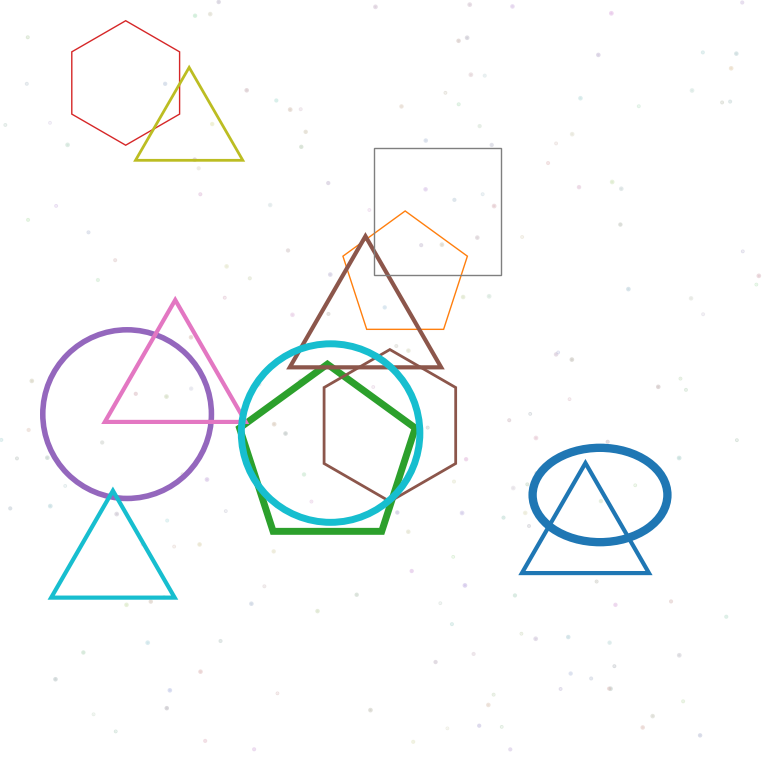[{"shape": "oval", "thickness": 3, "radius": 0.44, "center": [0.779, 0.357]}, {"shape": "triangle", "thickness": 1.5, "radius": 0.48, "center": [0.76, 0.303]}, {"shape": "pentagon", "thickness": 0.5, "radius": 0.42, "center": [0.526, 0.641]}, {"shape": "pentagon", "thickness": 2.5, "radius": 0.6, "center": [0.425, 0.407]}, {"shape": "hexagon", "thickness": 0.5, "radius": 0.4, "center": [0.163, 0.892]}, {"shape": "circle", "thickness": 2, "radius": 0.55, "center": [0.165, 0.462]}, {"shape": "triangle", "thickness": 1.5, "radius": 0.57, "center": [0.475, 0.58]}, {"shape": "hexagon", "thickness": 1, "radius": 0.49, "center": [0.506, 0.447]}, {"shape": "triangle", "thickness": 1.5, "radius": 0.53, "center": [0.228, 0.505]}, {"shape": "square", "thickness": 0.5, "radius": 0.41, "center": [0.568, 0.726]}, {"shape": "triangle", "thickness": 1, "radius": 0.4, "center": [0.246, 0.832]}, {"shape": "triangle", "thickness": 1.5, "radius": 0.46, "center": [0.147, 0.27]}, {"shape": "circle", "thickness": 2.5, "radius": 0.58, "center": [0.429, 0.438]}]